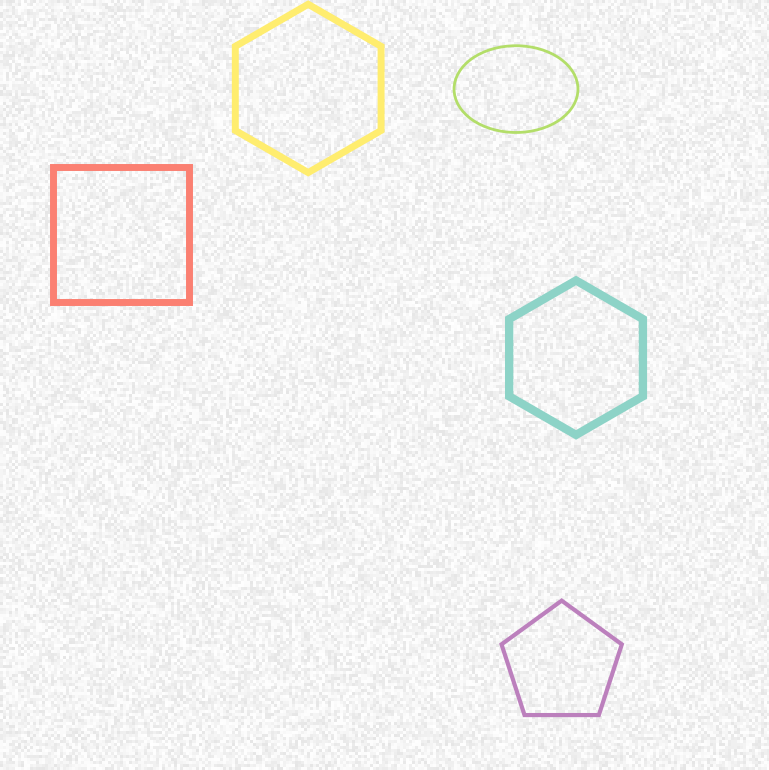[{"shape": "hexagon", "thickness": 3, "radius": 0.5, "center": [0.748, 0.535]}, {"shape": "square", "thickness": 2.5, "radius": 0.44, "center": [0.157, 0.696]}, {"shape": "oval", "thickness": 1, "radius": 0.4, "center": [0.67, 0.884]}, {"shape": "pentagon", "thickness": 1.5, "radius": 0.41, "center": [0.729, 0.138]}, {"shape": "hexagon", "thickness": 2.5, "radius": 0.55, "center": [0.4, 0.885]}]